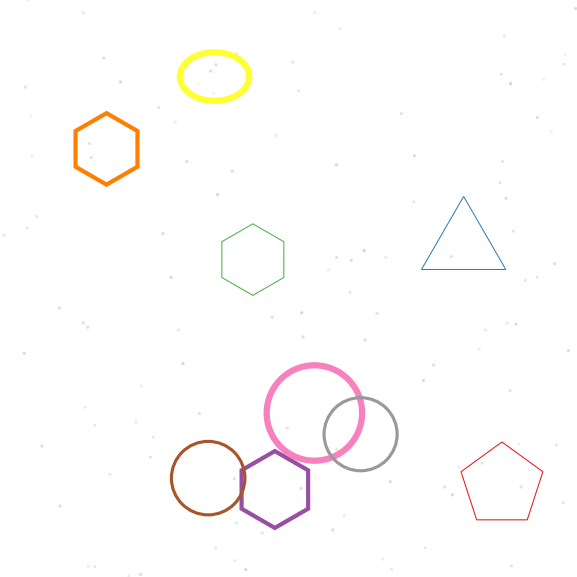[{"shape": "pentagon", "thickness": 0.5, "radius": 0.37, "center": [0.869, 0.159]}, {"shape": "triangle", "thickness": 0.5, "radius": 0.42, "center": [0.803, 0.575]}, {"shape": "hexagon", "thickness": 0.5, "radius": 0.31, "center": [0.438, 0.55]}, {"shape": "hexagon", "thickness": 2, "radius": 0.33, "center": [0.476, 0.152]}, {"shape": "hexagon", "thickness": 2, "radius": 0.31, "center": [0.184, 0.741]}, {"shape": "oval", "thickness": 3, "radius": 0.3, "center": [0.371, 0.867]}, {"shape": "circle", "thickness": 1.5, "radius": 0.32, "center": [0.36, 0.171]}, {"shape": "circle", "thickness": 3, "radius": 0.41, "center": [0.544, 0.284]}, {"shape": "circle", "thickness": 1.5, "radius": 0.32, "center": [0.624, 0.247]}]